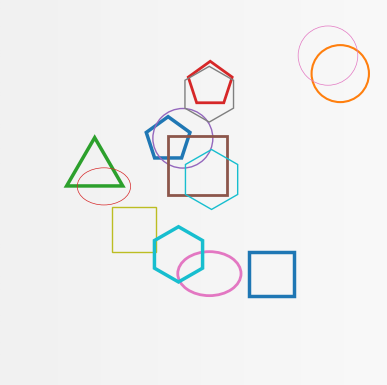[{"shape": "pentagon", "thickness": 2.5, "radius": 0.3, "center": [0.434, 0.638]}, {"shape": "square", "thickness": 2.5, "radius": 0.29, "center": [0.701, 0.289]}, {"shape": "circle", "thickness": 1.5, "radius": 0.37, "center": [0.878, 0.809]}, {"shape": "triangle", "thickness": 2.5, "radius": 0.42, "center": [0.244, 0.559]}, {"shape": "pentagon", "thickness": 2, "radius": 0.3, "center": [0.543, 0.781]}, {"shape": "oval", "thickness": 0.5, "radius": 0.34, "center": [0.268, 0.516]}, {"shape": "circle", "thickness": 1, "radius": 0.39, "center": [0.472, 0.641]}, {"shape": "square", "thickness": 2, "radius": 0.38, "center": [0.51, 0.57]}, {"shape": "circle", "thickness": 0.5, "radius": 0.38, "center": [0.846, 0.856]}, {"shape": "oval", "thickness": 2, "radius": 0.41, "center": [0.54, 0.289]}, {"shape": "hexagon", "thickness": 1, "radius": 0.36, "center": [0.54, 0.755]}, {"shape": "square", "thickness": 1, "radius": 0.29, "center": [0.346, 0.404]}, {"shape": "hexagon", "thickness": 1, "radius": 0.39, "center": [0.546, 0.534]}, {"shape": "hexagon", "thickness": 2.5, "radius": 0.36, "center": [0.461, 0.339]}]